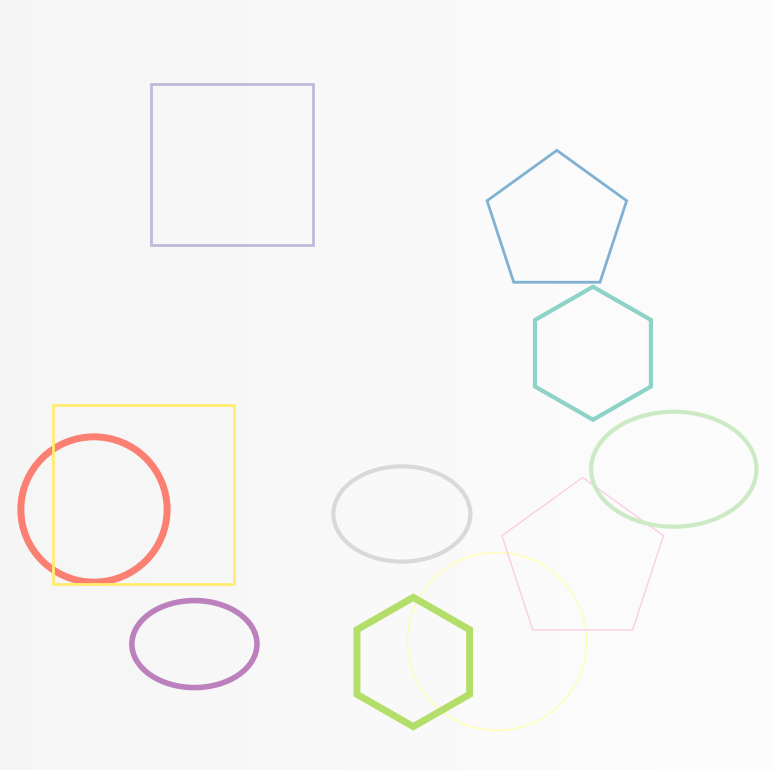[{"shape": "hexagon", "thickness": 1.5, "radius": 0.43, "center": [0.765, 0.541]}, {"shape": "circle", "thickness": 0.5, "radius": 0.58, "center": [0.641, 0.167]}, {"shape": "square", "thickness": 1, "radius": 0.52, "center": [0.3, 0.786]}, {"shape": "circle", "thickness": 2.5, "radius": 0.47, "center": [0.121, 0.338]}, {"shape": "pentagon", "thickness": 1, "radius": 0.47, "center": [0.719, 0.71]}, {"shape": "hexagon", "thickness": 2.5, "radius": 0.42, "center": [0.533, 0.14]}, {"shape": "pentagon", "thickness": 0.5, "radius": 0.55, "center": [0.752, 0.27]}, {"shape": "oval", "thickness": 1.5, "radius": 0.44, "center": [0.519, 0.332]}, {"shape": "oval", "thickness": 2, "radius": 0.4, "center": [0.251, 0.164]}, {"shape": "oval", "thickness": 1.5, "radius": 0.53, "center": [0.869, 0.391]}, {"shape": "square", "thickness": 1, "radius": 0.58, "center": [0.185, 0.358]}]